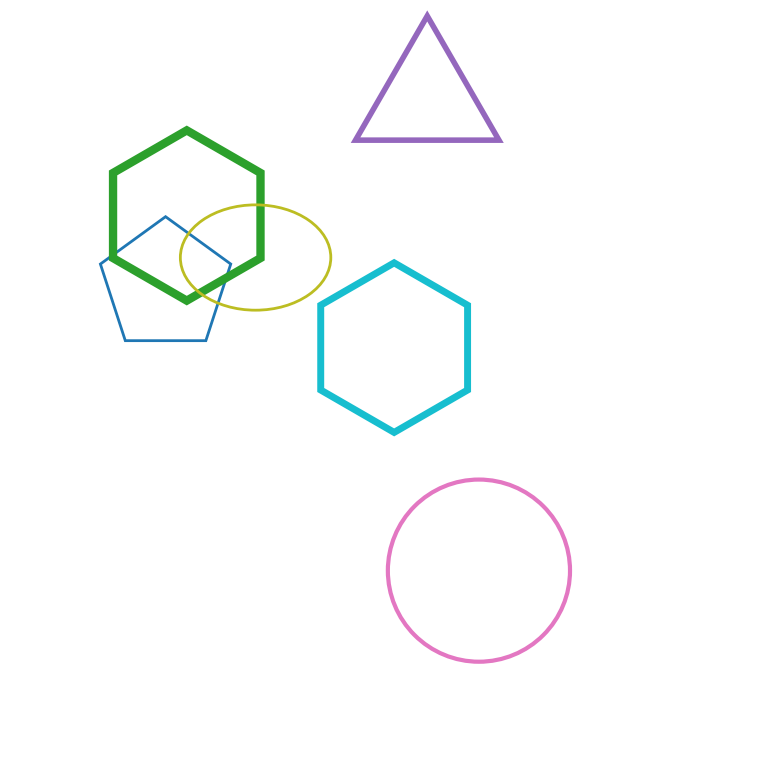[{"shape": "pentagon", "thickness": 1, "radius": 0.45, "center": [0.215, 0.63]}, {"shape": "hexagon", "thickness": 3, "radius": 0.55, "center": [0.243, 0.72]}, {"shape": "triangle", "thickness": 2, "radius": 0.54, "center": [0.555, 0.872]}, {"shape": "circle", "thickness": 1.5, "radius": 0.59, "center": [0.622, 0.259]}, {"shape": "oval", "thickness": 1, "radius": 0.49, "center": [0.332, 0.666]}, {"shape": "hexagon", "thickness": 2.5, "radius": 0.55, "center": [0.512, 0.549]}]